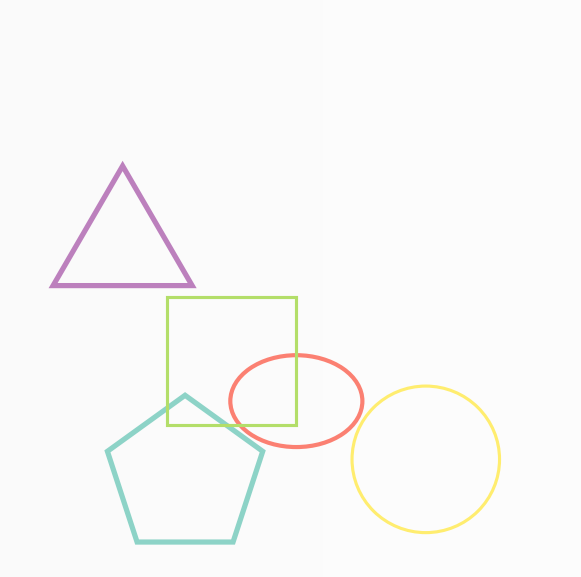[{"shape": "pentagon", "thickness": 2.5, "radius": 0.7, "center": [0.318, 0.174]}, {"shape": "oval", "thickness": 2, "radius": 0.57, "center": [0.51, 0.305]}, {"shape": "square", "thickness": 1.5, "radius": 0.55, "center": [0.398, 0.374]}, {"shape": "triangle", "thickness": 2.5, "radius": 0.69, "center": [0.211, 0.574]}, {"shape": "circle", "thickness": 1.5, "radius": 0.63, "center": [0.733, 0.204]}]